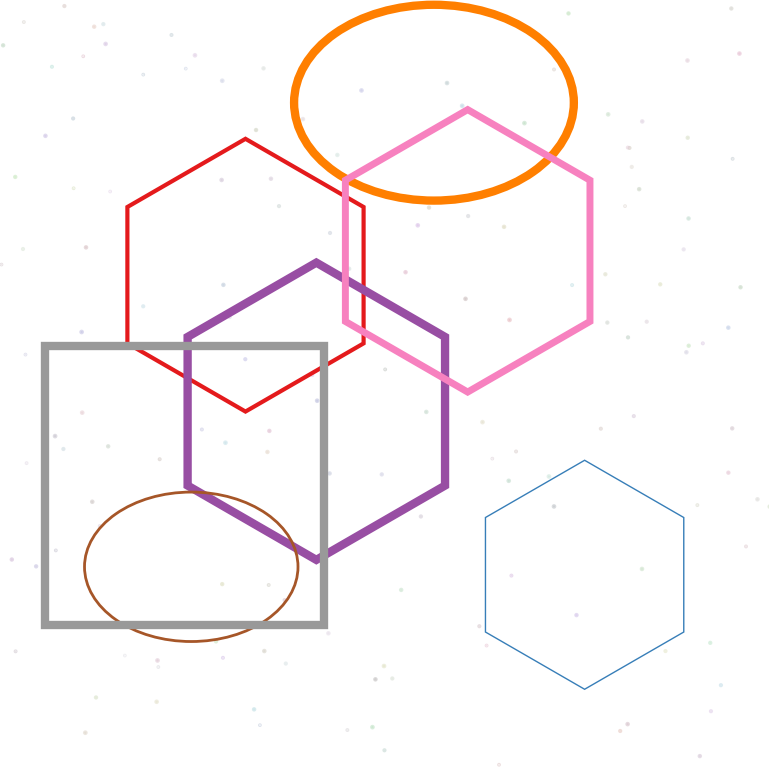[{"shape": "hexagon", "thickness": 1.5, "radius": 0.89, "center": [0.319, 0.643]}, {"shape": "hexagon", "thickness": 0.5, "radius": 0.74, "center": [0.759, 0.254]}, {"shape": "hexagon", "thickness": 3, "radius": 0.97, "center": [0.411, 0.466]}, {"shape": "oval", "thickness": 3, "radius": 0.91, "center": [0.564, 0.867]}, {"shape": "oval", "thickness": 1, "radius": 0.69, "center": [0.248, 0.264]}, {"shape": "hexagon", "thickness": 2.5, "radius": 0.92, "center": [0.607, 0.674]}, {"shape": "square", "thickness": 3, "radius": 0.91, "center": [0.24, 0.37]}]